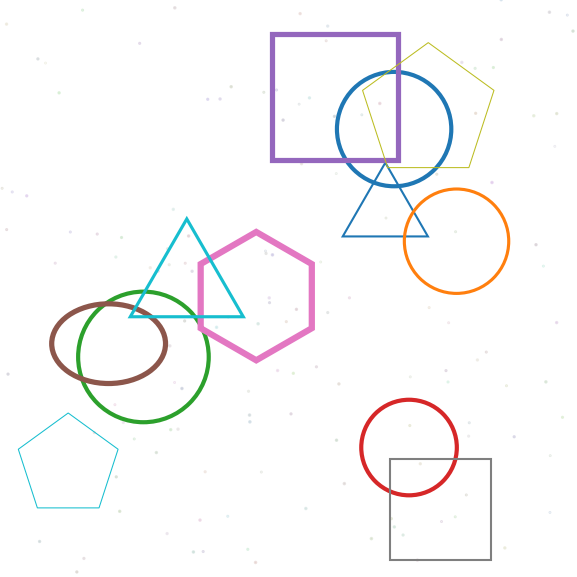[{"shape": "circle", "thickness": 2, "radius": 0.5, "center": [0.682, 0.776]}, {"shape": "triangle", "thickness": 1, "radius": 0.43, "center": [0.667, 0.632]}, {"shape": "circle", "thickness": 1.5, "radius": 0.45, "center": [0.791, 0.581]}, {"shape": "circle", "thickness": 2, "radius": 0.57, "center": [0.248, 0.381]}, {"shape": "circle", "thickness": 2, "radius": 0.41, "center": [0.708, 0.224]}, {"shape": "square", "thickness": 2.5, "radius": 0.55, "center": [0.579, 0.831]}, {"shape": "oval", "thickness": 2.5, "radius": 0.49, "center": [0.188, 0.404]}, {"shape": "hexagon", "thickness": 3, "radius": 0.56, "center": [0.444, 0.486]}, {"shape": "square", "thickness": 1, "radius": 0.44, "center": [0.763, 0.117]}, {"shape": "pentagon", "thickness": 0.5, "radius": 0.6, "center": [0.742, 0.806]}, {"shape": "pentagon", "thickness": 0.5, "radius": 0.45, "center": [0.118, 0.193]}, {"shape": "triangle", "thickness": 1.5, "radius": 0.56, "center": [0.323, 0.507]}]